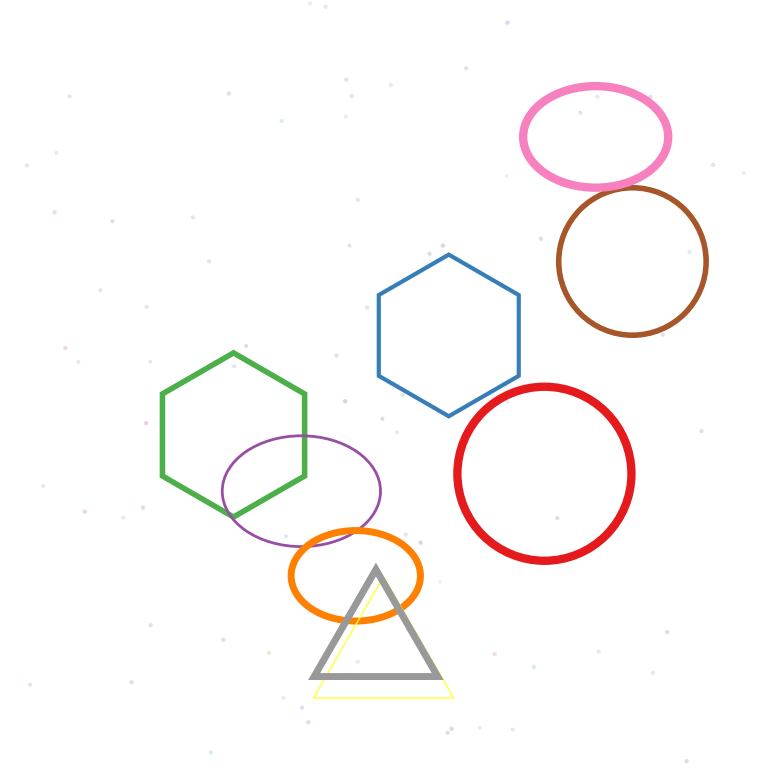[{"shape": "circle", "thickness": 3, "radius": 0.57, "center": [0.707, 0.385]}, {"shape": "hexagon", "thickness": 1.5, "radius": 0.52, "center": [0.583, 0.564]}, {"shape": "hexagon", "thickness": 2, "radius": 0.53, "center": [0.303, 0.435]}, {"shape": "oval", "thickness": 1, "radius": 0.51, "center": [0.391, 0.362]}, {"shape": "oval", "thickness": 2.5, "radius": 0.42, "center": [0.462, 0.252]}, {"shape": "triangle", "thickness": 0.5, "radius": 0.53, "center": [0.498, 0.146]}, {"shape": "circle", "thickness": 2, "radius": 0.48, "center": [0.821, 0.66]}, {"shape": "oval", "thickness": 3, "radius": 0.47, "center": [0.774, 0.822]}, {"shape": "triangle", "thickness": 2.5, "radius": 0.46, "center": [0.488, 0.168]}]